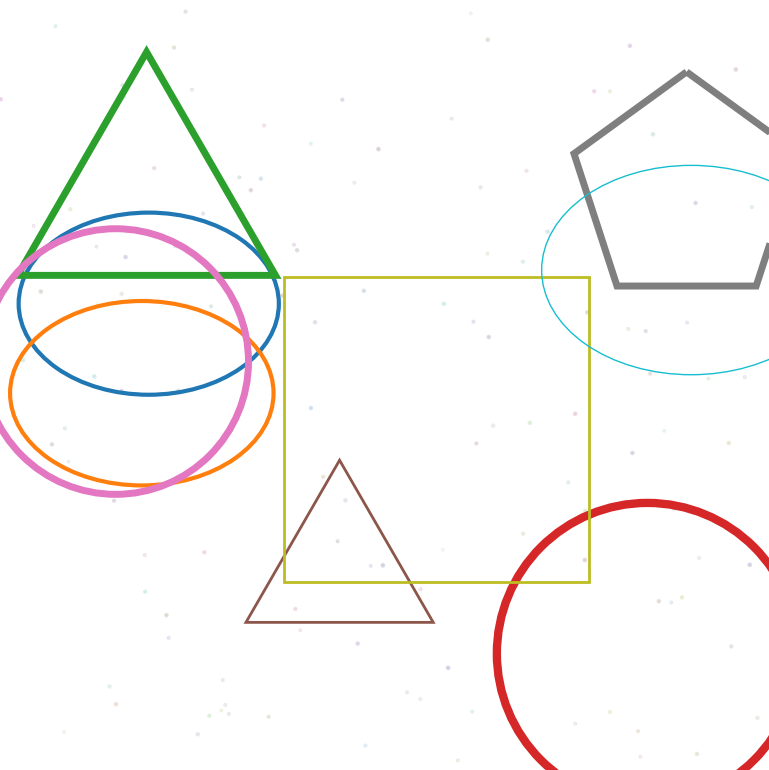[{"shape": "oval", "thickness": 1.5, "radius": 0.84, "center": [0.193, 0.606]}, {"shape": "oval", "thickness": 1.5, "radius": 0.86, "center": [0.184, 0.489]}, {"shape": "triangle", "thickness": 2.5, "radius": 0.97, "center": [0.19, 0.739]}, {"shape": "circle", "thickness": 3, "radius": 0.98, "center": [0.841, 0.151]}, {"shape": "triangle", "thickness": 1, "radius": 0.7, "center": [0.441, 0.262]}, {"shape": "circle", "thickness": 2.5, "radius": 0.86, "center": [0.15, 0.53]}, {"shape": "pentagon", "thickness": 2.5, "radius": 0.77, "center": [0.892, 0.753]}, {"shape": "square", "thickness": 1, "radius": 0.99, "center": [0.567, 0.442]}, {"shape": "oval", "thickness": 0.5, "radius": 0.97, "center": [0.898, 0.649]}]